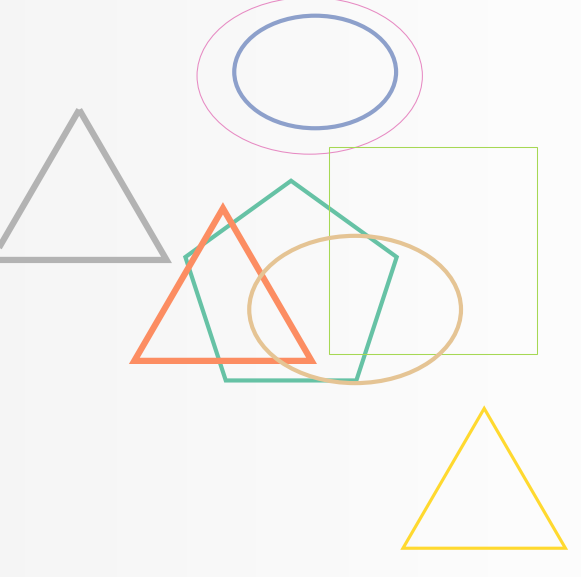[{"shape": "pentagon", "thickness": 2, "radius": 0.96, "center": [0.501, 0.495]}, {"shape": "triangle", "thickness": 3, "radius": 0.88, "center": [0.384, 0.462]}, {"shape": "oval", "thickness": 2, "radius": 0.7, "center": [0.542, 0.875]}, {"shape": "oval", "thickness": 0.5, "radius": 0.97, "center": [0.533, 0.868]}, {"shape": "square", "thickness": 0.5, "radius": 0.9, "center": [0.745, 0.565]}, {"shape": "triangle", "thickness": 1.5, "radius": 0.81, "center": [0.833, 0.131]}, {"shape": "oval", "thickness": 2, "radius": 0.91, "center": [0.611, 0.463]}, {"shape": "triangle", "thickness": 3, "radius": 0.87, "center": [0.136, 0.636]}]